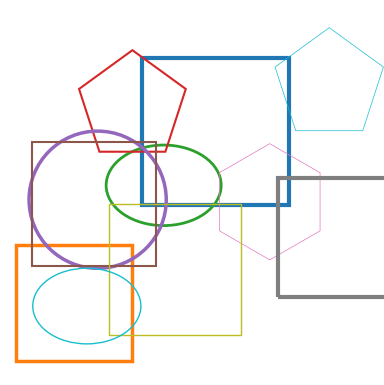[{"shape": "square", "thickness": 3, "radius": 0.95, "center": [0.56, 0.659]}, {"shape": "square", "thickness": 2.5, "radius": 0.75, "center": [0.193, 0.214]}, {"shape": "oval", "thickness": 2, "radius": 0.75, "center": [0.425, 0.519]}, {"shape": "pentagon", "thickness": 1.5, "radius": 0.73, "center": [0.344, 0.724]}, {"shape": "circle", "thickness": 2.5, "radius": 0.89, "center": [0.254, 0.481]}, {"shape": "square", "thickness": 1.5, "radius": 0.81, "center": [0.243, 0.469]}, {"shape": "hexagon", "thickness": 0.5, "radius": 0.75, "center": [0.701, 0.476]}, {"shape": "square", "thickness": 3, "radius": 0.77, "center": [0.878, 0.382]}, {"shape": "square", "thickness": 1, "radius": 0.85, "center": [0.454, 0.301]}, {"shape": "oval", "thickness": 1, "radius": 0.7, "center": [0.226, 0.205]}, {"shape": "pentagon", "thickness": 0.5, "radius": 0.74, "center": [0.855, 0.78]}]